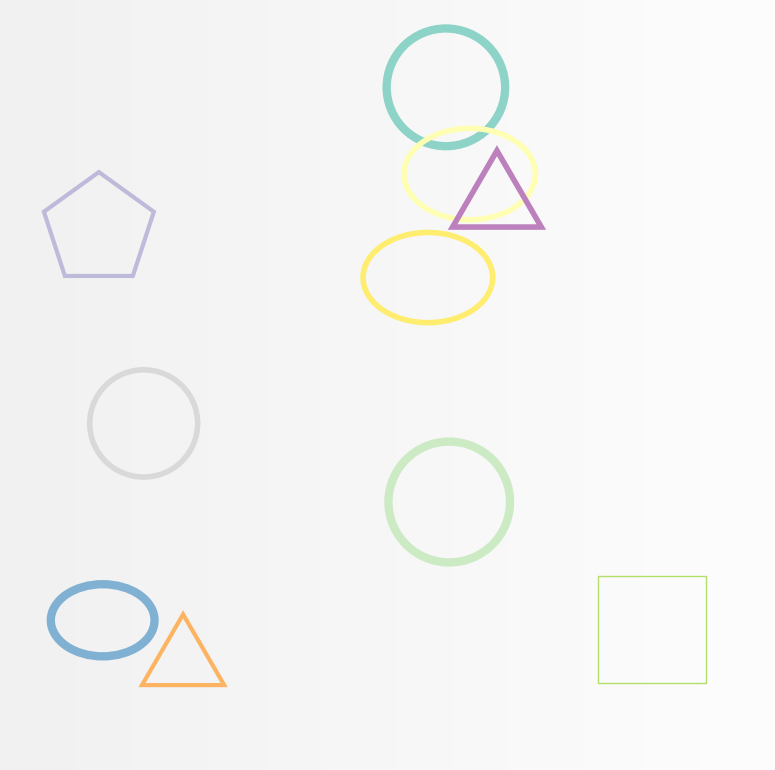[{"shape": "circle", "thickness": 3, "radius": 0.38, "center": [0.575, 0.887]}, {"shape": "oval", "thickness": 2, "radius": 0.42, "center": [0.606, 0.774]}, {"shape": "pentagon", "thickness": 1.5, "radius": 0.37, "center": [0.128, 0.702]}, {"shape": "oval", "thickness": 3, "radius": 0.33, "center": [0.132, 0.194]}, {"shape": "triangle", "thickness": 1.5, "radius": 0.31, "center": [0.236, 0.141]}, {"shape": "square", "thickness": 0.5, "radius": 0.35, "center": [0.841, 0.183]}, {"shape": "circle", "thickness": 2, "radius": 0.35, "center": [0.185, 0.45]}, {"shape": "triangle", "thickness": 2, "radius": 0.33, "center": [0.641, 0.738]}, {"shape": "circle", "thickness": 3, "radius": 0.39, "center": [0.58, 0.348]}, {"shape": "oval", "thickness": 2, "radius": 0.42, "center": [0.552, 0.64]}]